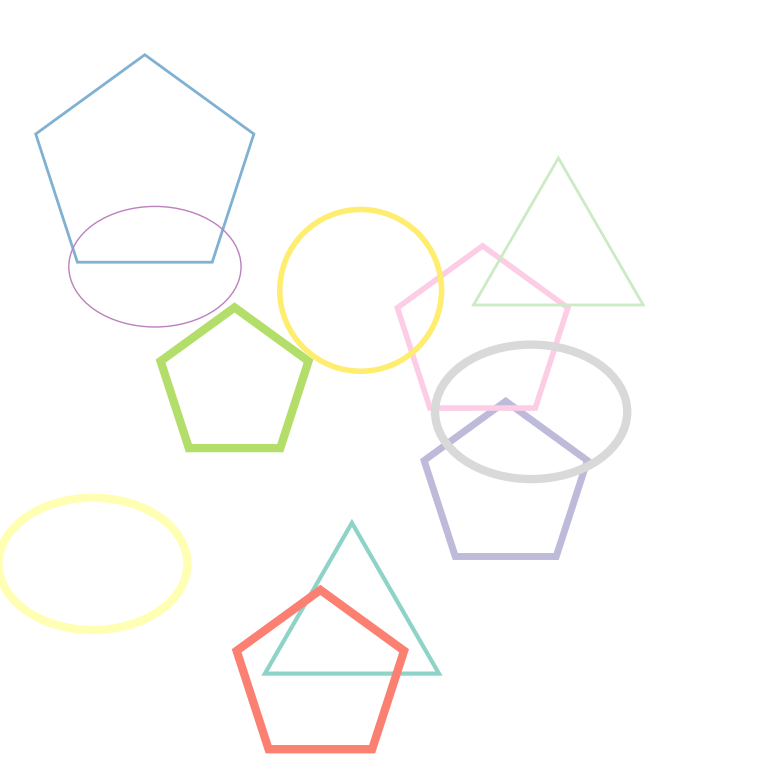[{"shape": "triangle", "thickness": 1.5, "radius": 0.65, "center": [0.457, 0.19]}, {"shape": "oval", "thickness": 3, "radius": 0.61, "center": [0.121, 0.268]}, {"shape": "pentagon", "thickness": 2.5, "radius": 0.56, "center": [0.657, 0.367]}, {"shape": "pentagon", "thickness": 3, "radius": 0.57, "center": [0.416, 0.119]}, {"shape": "pentagon", "thickness": 1, "radius": 0.74, "center": [0.188, 0.78]}, {"shape": "pentagon", "thickness": 3, "radius": 0.5, "center": [0.305, 0.5]}, {"shape": "pentagon", "thickness": 2, "radius": 0.58, "center": [0.627, 0.564]}, {"shape": "oval", "thickness": 3, "radius": 0.62, "center": [0.69, 0.465]}, {"shape": "oval", "thickness": 0.5, "radius": 0.56, "center": [0.201, 0.654]}, {"shape": "triangle", "thickness": 1, "radius": 0.64, "center": [0.725, 0.668]}, {"shape": "circle", "thickness": 2, "radius": 0.53, "center": [0.468, 0.623]}]